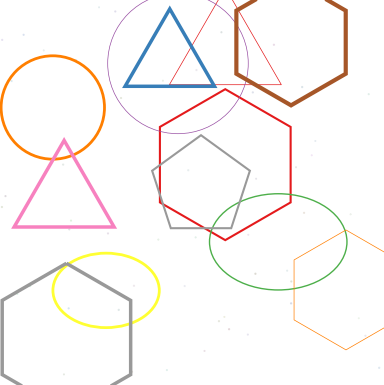[{"shape": "hexagon", "thickness": 1.5, "radius": 0.98, "center": [0.585, 0.572]}, {"shape": "triangle", "thickness": 0.5, "radius": 0.84, "center": [0.585, 0.864]}, {"shape": "triangle", "thickness": 2.5, "radius": 0.67, "center": [0.441, 0.843]}, {"shape": "oval", "thickness": 1, "radius": 0.89, "center": [0.723, 0.372]}, {"shape": "circle", "thickness": 0.5, "radius": 0.91, "center": [0.462, 0.835]}, {"shape": "circle", "thickness": 2, "radius": 0.67, "center": [0.137, 0.721]}, {"shape": "hexagon", "thickness": 0.5, "radius": 0.78, "center": [0.899, 0.247]}, {"shape": "oval", "thickness": 2, "radius": 0.69, "center": [0.276, 0.246]}, {"shape": "hexagon", "thickness": 3, "radius": 0.82, "center": [0.756, 0.89]}, {"shape": "triangle", "thickness": 2.5, "radius": 0.75, "center": [0.167, 0.485]}, {"shape": "hexagon", "thickness": 2.5, "radius": 0.96, "center": [0.173, 0.123]}, {"shape": "pentagon", "thickness": 1.5, "radius": 0.67, "center": [0.522, 0.515]}]